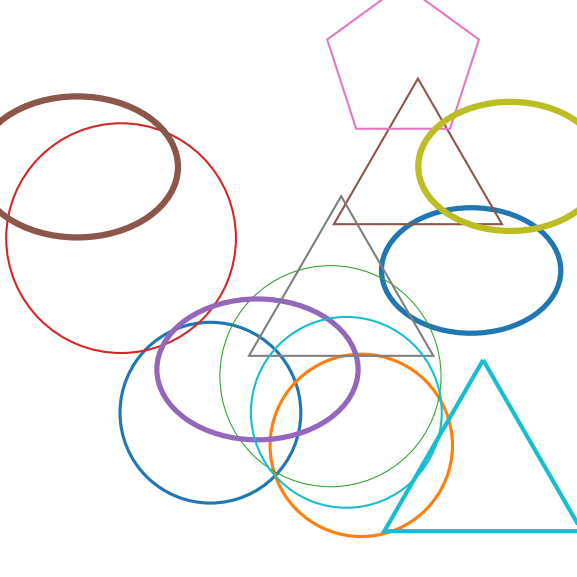[{"shape": "circle", "thickness": 1.5, "radius": 0.78, "center": [0.364, 0.285]}, {"shape": "oval", "thickness": 2.5, "radius": 0.78, "center": [0.816, 0.531]}, {"shape": "circle", "thickness": 1.5, "radius": 0.79, "center": [0.626, 0.228]}, {"shape": "circle", "thickness": 0.5, "radius": 0.96, "center": [0.572, 0.348]}, {"shape": "circle", "thickness": 1, "radius": 0.99, "center": [0.21, 0.587]}, {"shape": "oval", "thickness": 2.5, "radius": 0.87, "center": [0.446, 0.359]}, {"shape": "oval", "thickness": 3, "radius": 0.87, "center": [0.134, 0.71]}, {"shape": "triangle", "thickness": 1, "radius": 0.84, "center": [0.724, 0.695]}, {"shape": "pentagon", "thickness": 1, "radius": 0.69, "center": [0.698, 0.888]}, {"shape": "triangle", "thickness": 1, "radius": 0.92, "center": [0.591, 0.475]}, {"shape": "oval", "thickness": 3, "radius": 0.8, "center": [0.884, 0.711]}, {"shape": "triangle", "thickness": 2, "radius": 0.99, "center": [0.837, 0.178]}, {"shape": "circle", "thickness": 1, "radius": 0.83, "center": [0.6, 0.285]}]